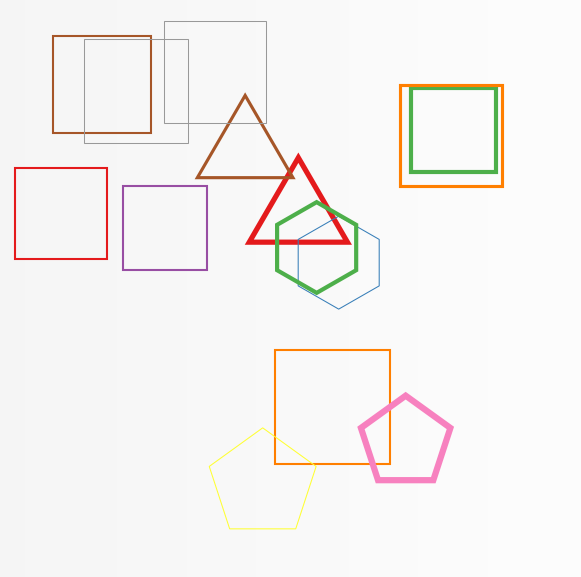[{"shape": "triangle", "thickness": 2.5, "radius": 0.49, "center": [0.513, 0.629]}, {"shape": "square", "thickness": 1, "radius": 0.4, "center": [0.104, 0.629]}, {"shape": "hexagon", "thickness": 0.5, "radius": 0.4, "center": [0.583, 0.544]}, {"shape": "hexagon", "thickness": 2, "radius": 0.39, "center": [0.545, 0.571]}, {"shape": "square", "thickness": 2, "radius": 0.36, "center": [0.78, 0.774]}, {"shape": "square", "thickness": 1, "radius": 0.36, "center": [0.285, 0.605]}, {"shape": "square", "thickness": 1.5, "radius": 0.44, "center": [0.776, 0.764]}, {"shape": "square", "thickness": 1, "radius": 0.49, "center": [0.572, 0.294]}, {"shape": "pentagon", "thickness": 0.5, "radius": 0.48, "center": [0.452, 0.162]}, {"shape": "triangle", "thickness": 1.5, "radius": 0.47, "center": [0.422, 0.739]}, {"shape": "square", "thickness": 1, "radius": 0.42, "center": [0.175, 0.853]}, {"shape": "pentagon", "thickness": 3, "radius": 0.4, "center": [0.698, 0.233]}, {"shape": "square", "thickness": 0.5, "radius": 0.44, "center": [0.37, 0.874]}, {"shape": "square", "thickness": 0.5, "radius": 0.45, "center": [0.234, 0.841]}]